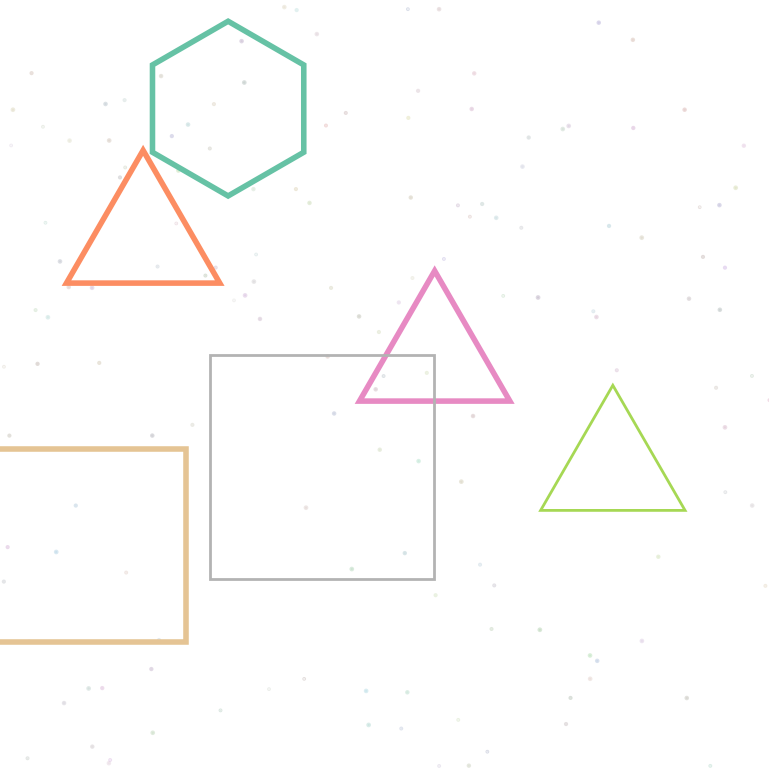[{"shape": "hexagon", "thickness": 2, "radius": 0.57, "center": [0.296, 0.859]}, {"shape": "triangle", "thickness": 2, "radius": 0.57, "center": [0.186, 0.69]}, {"shape": "triangle", "thickness": 2, "radius": 0.56, "center": [0.565, 0.535]}, {"shape": "triangle", "thickness": 1, "radius": 0.54, "center": [0.796, 0.391]}, {"shape": "square", "thickness": 2, "radius": 0.63, "center": [0.116, 0.291]}, {"shape": "square", "thickness": 1, "radius": 0.73, "center": [0.418, 0.394]}]